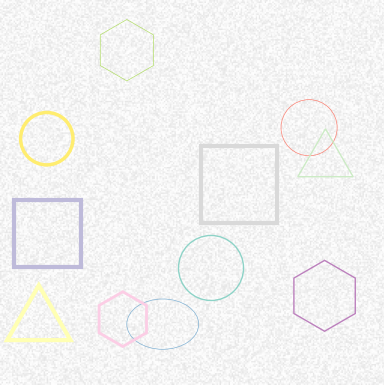[{"shape": "circle", "thickness": 1, "radius": 0.42, "center": [0.548, 0.304]}, {"shape": "triangle", "thickness": 3, "radius": 0.47, "center": [0.101, 0.164]}, {"shape": "square", "thickness": 3, "radius": 0.43, "center": [0.122, 0.394]}, {"shape": "circle", "thickness": 0.5, "radius": 0.36, "center": [0.803, 0.668]}, {"shape": "oval", "thickness": 0.5, "radius": 0.47, "center": [0.423, 0.158]}, {"shape": "hexagon", "thickness": 0.5, "radius": 0.4, "center": [0.329, 0.87]}, {"shape": "hexagon", "thickness": 2, "radius": 0.36, "center": [0.319, 0.171]}, {"shape": "square", "thickness": 3, "radius": 0.5, "center": [0.62, 0.521]}, {"shape": "hexagon", "thickness": 1, "radius": 0.46, "center": [0.843, 0.232]}, {"shape": "triangle", "thickness": 1, "radius": 0.41, "center": [0.845, 0.582]}, {"shape": "circle", "thickness": 2.5, "radius": 0.34, "center": [0.122, 0.64]}]